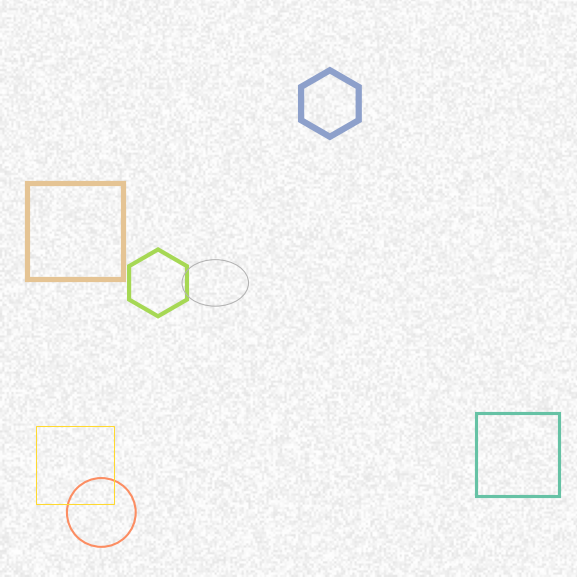[{"shape": "square", "thickness": 1.5, "radius": 0.36, "center": [0.896, 0.212]}, {"shape": "circle", "thickness": 1, "radius": 0.3, "center": [0.175, 0.112]}, {"shape": "hexagon", "thickness": 3, "radius": 0.29, "center": [0.571, 0.82]}, {"shape": "hexagon", "thickness": 2, "radius": 0.29, "center": [0.274, 0.509]}, {"shape": "square", "thickness": 0.5, "radius": 0.34, "center": [0.13, 0.194]}, {"shape": "square", "thickness": 2.5, "radius": 0.41, "center": [0.13, 0.599]}, {"shape": "oval", "thickness": 0.5, "radius": 0.29, "center": [0.373, 0.509]}]